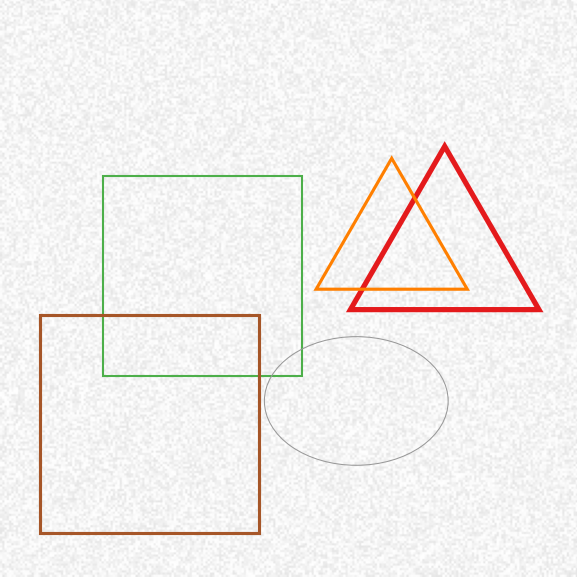[{"shape": "triangle", "thickness": 2.5, "radius": 0.94, "center": [0.77, 0.557]}, {"shape": "square", "thickness": 1, "radius": 0.86, "center": [0.351, 0.521]}, {"shape": "triangle", "thickness": 1.5, "radius": 0.76, "center": [0.678, 0.574]}, {"shape": "square", "thickness": 1.5, "radius": 0.95, "center": [0.259, 0.265]}, {"shape": "oval", "thickness": 0.5, "radius": 0.8, "center": [0.617, 0.305]}]